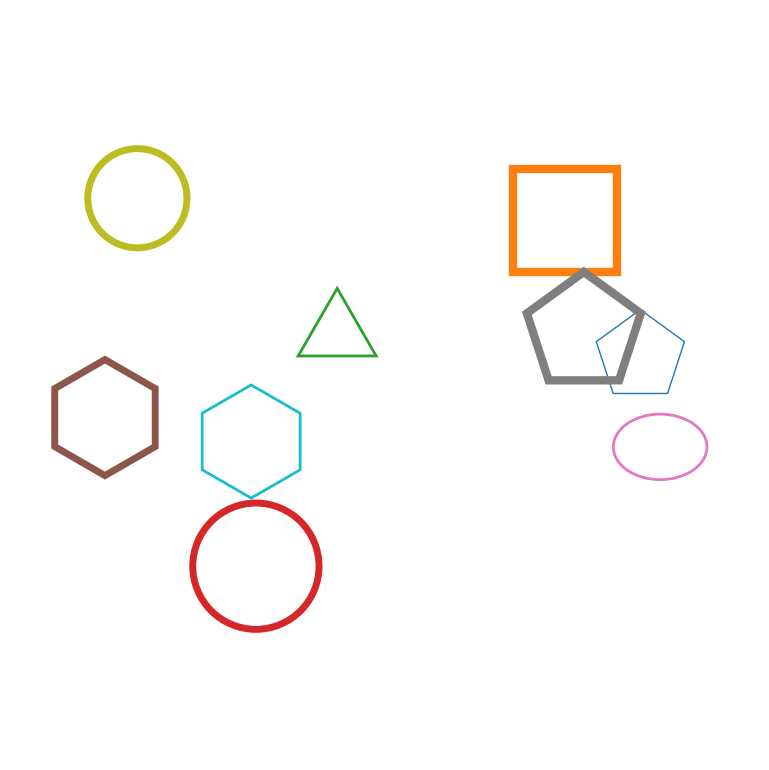[{"shape": "pentagon", "thickness": 0.5, "radius": 0.3, "center": [0.832, 0.538]}, {"shape": "square", "thickness": 3, "radius": 0.34, "center": [0.734, 0.714]}, {"shape": "triangle", "thickness": 1, "radius": 0.29, "center": [0.438, 0.567]}, {"shape": "circle", "thickness": 2.5, "radius": 0.41, "center": [0.332, 0.265]}, {"shape": "hexagon", "thickness": 2.5, "radius": 0.38, "center": [0.136, 0.458]}, {"shape": "oval", "thickness": 1, "radius": 0.3, "center": [0.857, 0.42]}, {"shape": "pentagon", "thickness": 3, "radius": 0.39, "center": [0.758, 0.569]}, {"shape": "circle", "thickness": 2.5, "radius": 0.32, "center": [0.178, 0.743]}, {"shape": "hexagon", "thickness": 1, "radius": 0.37, "center": [0.326, 0.427]}]